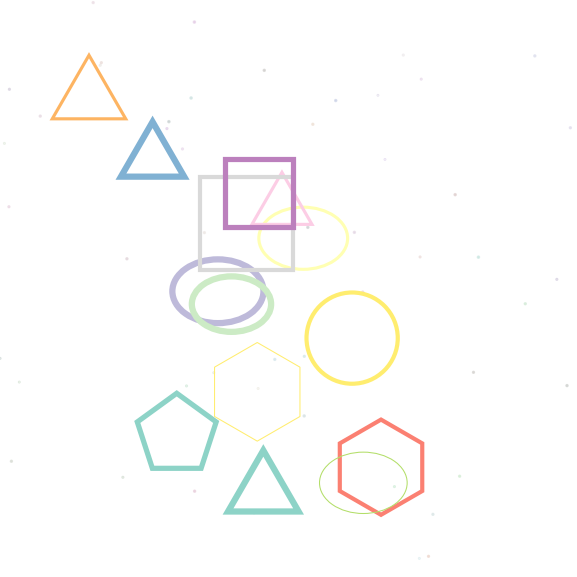[{"shape": "pentagon", "thickness": 2.5, "radius": 0.36, "center": [0.306, 0.246]}, {"shape": "triangle", "thickness": 3, "radius": 0.35, "center": [0.456, 0.149]}, {"shape": "oval", "thickness": 1.5, "radius": 0.38, "center": [0.525, 0.587]}, {"shape": "oval", "thickness": 3, "radius": 0.39, "center": [0.377, 0.495]}, {"shape": "hexagon", "thickness": 2, "radius": 0.41, "center": [0.66, 0.19]}, {"shape": "triangle", "thickness": 3, "radius": 0.32, "center": [0.264, 0.725]}, {"shape": "triangle", "thickness": 1.5, "radius": 0.37, "center": [0.154, 0.83]}, {"shape": "oval", "thickness": 0.5, "radius": 0.38, "center": [0.629, 0.163]}, {"shape": "triangle", "thickness": 1.5, "radius": 0.3, "center": [0.488, 0.641]}, {"shape": "square", "thickness": 2, "radius": 0.4, "center": [0.426, 0.612]}, {"shape": "square", "thickness": 2.5, "radius": 0.29, "center": [0.448, 0.664]}, {"shape": "oval", "thickness": 3, "radius": 0.34, "center": [0.401, 0.473]}, {"shape": "hexagon", "thickness": 0.5, "radius": 0.43, "center": [0.445, 0.321]}, {"shape": "circle", "thickness": 2, "radius": 0.4, "center": [0.61, 0.414]}]